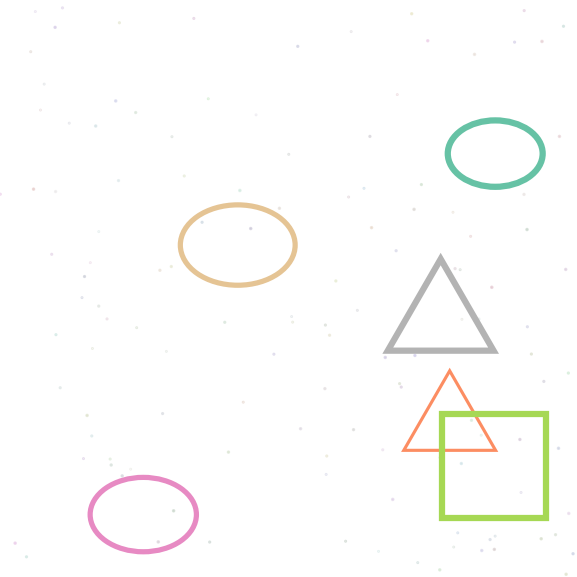[{"shape": "oval", "thickness": 3, "radius": 0.41, "center": [0.858, 0.733]}, {"shape": "triangle", "thickness": 1.5, "radius": 0.46, "center": [0.779, 0.265]}, {"shape": "oval", "thickness": 2.5, "radius": 0.46, "center": [0.248, 0.108]}, {"shape": "square", "thickness": 3, "radius": 0.45, "center": [0.856, 0.192]}, {"shape": "oval", "thickness": 2.5, "radius": 0.5, "center": [0.412, 0.575]}, {"shape": "triangle", "thickness": 3, "radius": 0.53, "center": [0.763, 0.445]}]